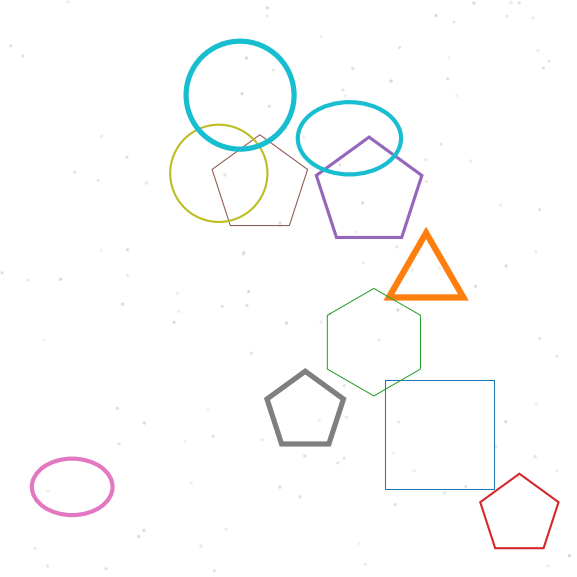[{"shape": "square", "thickness": 0.5, "radius": 0.47, "center": [0.761, 0.247]}, {"shape": "triangle", "thickness": 3, "radius": 0.37, "center": [0.738, 0.521]}, {"shape": "hexagon", "thickness": 0.5, "radius": 0.47, "center": [0.647, 0.407]}, {"shape": "pentagon", "thickness": 1, "radius": 0.36, "center": [0.899, 0.108]}, {"shape": "pentagon", "thickness": 1.5, "radius": 0.48, "center": [0.639, 0.666]}, {"shape": "pentagon", "thickness": 0.5, "radius": 0.43, "center": [0.45, 0.679]}, {"shape": "oval", "thickness": 2, "radius": 0.35, "center": [0.125, 0.156]}, {"shape": "pentagon", "thickness": 2.5, "radius": 0.35, "center": [0.529, 0.287]}, {"shape": "circle", "thickness": 1, "radius": 0.42, "center": [0.379, 0.699]}, {"shape": "circle", "thickness": 2.5, "radius": 0.47, "center": [0.416, 0.834]}, {"shape": "oval", "thickness": 2, "radius": 0.45, "center": [0.605, 0.76]}]